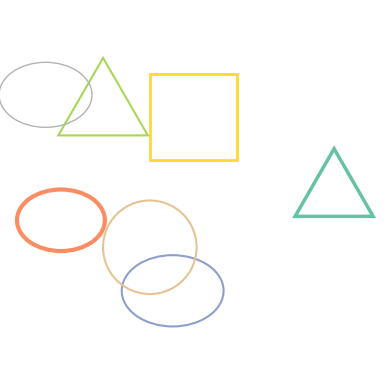[{"shape": "triangle", "thickness": 2.5, "radius": 0.59, "center": [0.868, 0.497]}, {"shape": "oval", "thickness": 3, "radius": 0.57, "center": [0.158, 0.428]}, {"shape": "oval", "thickness": 1.5, "radius": 0.66, "center": [0.448, 0.245]}, {"shape": "triangle", "thickness": 1.5, "radius": 0.67, "center": [0.268, 0.715]}, {"shape": "square", "thickness": 2, "radius": 0.56, "center": [0.503, 0.696]}, {"shape": "circle", "thickness": 1.5, "radius": 0.61, "center": [0.389, 0.358]}, {"shape": "oval", "thickness": 1, "radius": 0.6, "center": [0.118, 0.754]}]